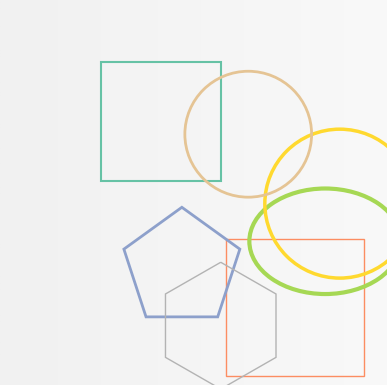[{"shape": "square", "thickness": 1.5, "radius": 0.77, "center": [0.416, 0.685]}, {"shape": "square", "thickness": 1, "radius": 0.89, "center": [0.762, 0.202]}, {"shape": "pentagon", "thickness": 2, "radius": 0.79, "center": [0.469, 0.304]}, {"shape": "oval", "thickness": 3, "radius": 0.98, "center": [0.839, 0.373]}, {"shape": "circle", "thickness": 2.5, "radius": 0.97, "center": [0.877, 0.471]}, {"shape": "circle", "thickness": 2, "radius": 0.82, "center": [0.641, 0.651]}, {"shape": "hexagon", "thickness": 1, "radius": 0.82, "center": [0.57, 0.154]}]